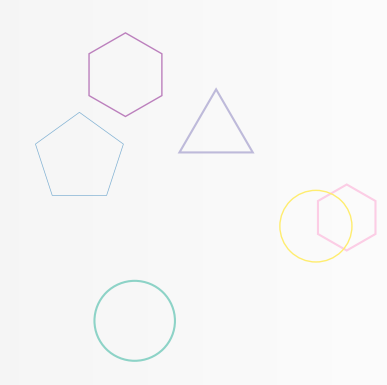[{"shape": "circle", "thickness": 1.5, "radius": 0.52, "center": [0.348, 0.167]}, {"shape": "triangle", "thickness": 1.5, "radius": 0.55, "center": [0.558, 0.659]}, {"shape": "pentagon", "thickness": 0.5, "radius": 0.6, "center": [0.205, 0.589]}, {"shape": "hexagon", "thickness": 1.5, "radius": 0.43, "center": [0.895, 0.435]}, {"shape": "hexagon", "thickness": 1, "radius": 0.54, "center": [0.324, 0.806]}, {"shape": "circle", "thickness": 1, "radius": 0.47, "center": [0.815, 0.413]}]